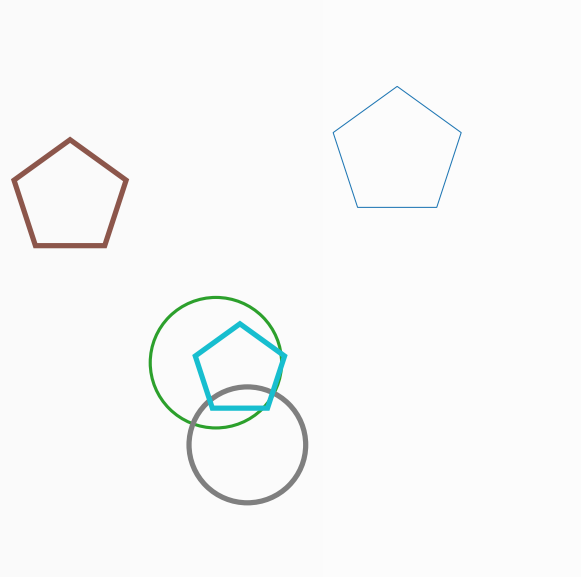[{"shape": "pentagon", "thickness": 0.5, "radius": 0.58, "center": [0.683, 0.734]}, {"shape": "circle", "thickness": 1.5, "radius": 0.56, "center": [0.371, 0.371]}, {"shape": "pentagon", "thickness": 2.5, "radius": 0.51, "center": [0.121, 0.656]}, {"shape": "circle", "thickness": 2.5, "radius": 0.5, "center": [0.426, 0.229]}, {"shape": "pentagon", "thickness": 2.5, "radius": 0.4, "center": [0.413, 0.358]}]